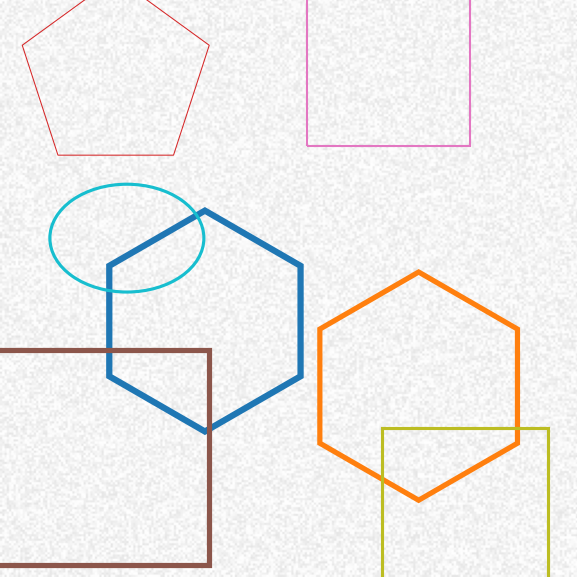[{"shape": "hexagon", "thickness": 3, "radius": 0.96, "center": [0.355, 0.443]}, {"shape": "hexagon", "thickness": 2.5, "radius": 0.99, "center": [0.725, 0.33]}, {"shape": "pentagon", "thickness": 0.5, "radius": 0.85, "center": [0.2, 0.868]}, {"shape": "square", "thickness": 2.5, "radius": 0.93, "center": [0.176, 0.206]}, {"shape": "square", "thickness": 1, "radius": 0.71, "center": [0.673, 0.888]}, {"shape": "square", "thickness": 1.5, "radius": 0.72, "center": [0.805, 0.114]}, {"shape": "oval", "thickness": 1.5, "radius": 0.67, "center": [0.22, 0.587]}]